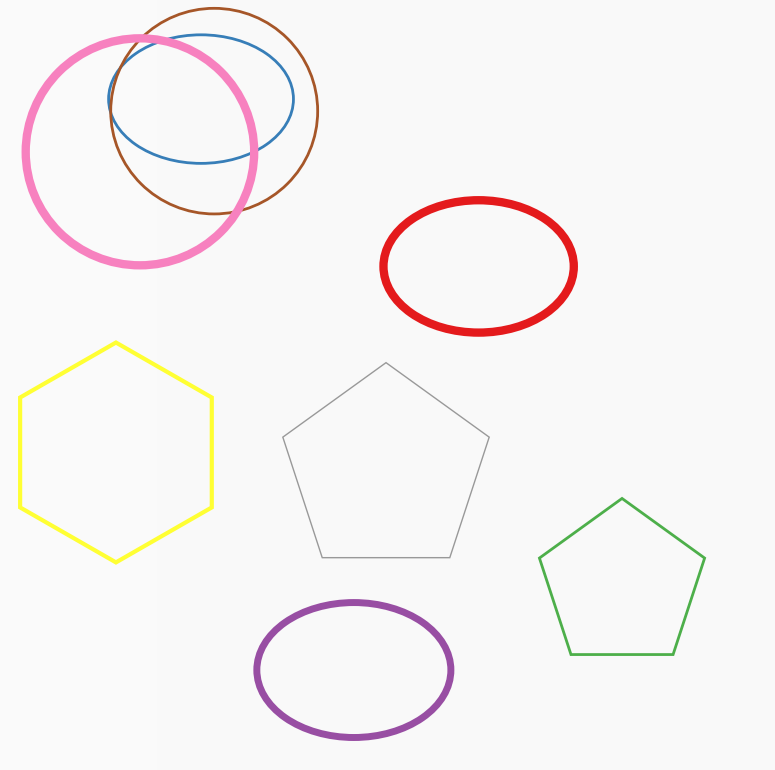[{"shape": "oval", "thickness": 3, "radius": 0.61, "center": [0.618, 0.654]}, {"shape": "oval", "thickness": 1, "radius": 0.6, "center": [0.259, 0.871]}, {"shape": "pentagon", "thickness": 1, "radius": 0.56, "center": [0.803, 0.241]}, {"shape": "oval", "thickness": 2.5, "radius": 0.63, "center": [0.457, 0.13]}, {"shape": "hexagon", "thickness": 1.5, "radius": 0.71, "center": [0.15, 0.412]}, {"shape": "circle", "thickness": 1, "radius": 0.67, "center": [0.276, 0.856]}, {"shape": "circle", "thickness": 3, "radius": 0.74, "center": [0.181, 0.803]}, {"shape": "pentagon", "thickness": 0.5, "radius": 0.7, "center": [0.498, 0.389]}]